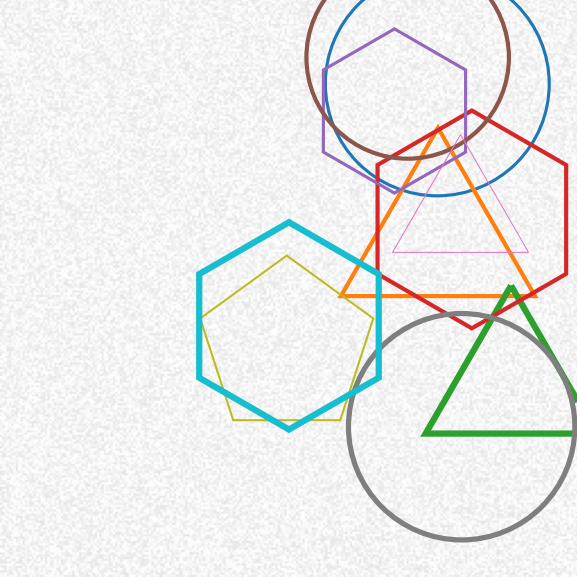[{"shape": "circle", "thickness": 1.5, "radius": 0.97, "center": [0.757, 0.854]}, {"shape": "triangle", "thickness": 2, "radius": 0.97, "center": [0.758, 0.583]}, {"shape": "triangle", "thickness": 3, "radius": 0.85, "center": [0.885, 0.334]}, {"shape": "hexagon", "thickness": 2, "radius": 0.94, "center": [0.817, 0.619]}, {"shape": "hexagon", "thickness": 1.5, "radius": 0.71, "center": [0.683, 0.807]}, {"shape": "circle", "thickness": 2, "radius": 0.88, "center": [0.706, 0.9]}, {"shape": "triangle", "thickness": 0.5, "radius": 0.68, "center": [0.797, 0.63]}, {"shape": "circle", "thickness": 2.5, "radius": 0.98, "center": [0.799, 0.26]}, {"shape": "pentagon", "thickness": 1, "radius": 0.79, "center": [0.497, 0.399]}, {"shape": "hexagon", "thickness": 3, "radius": 0.9, "center": [0.5, 0.435]}]